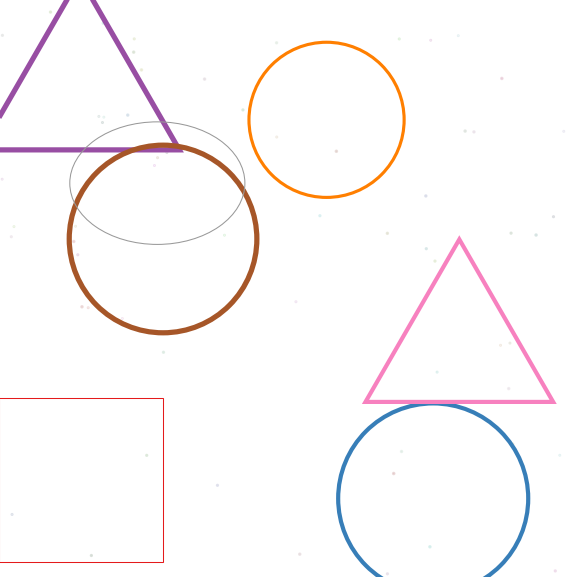[{"shape": "square", "thickness": 0.5, "radius": 0.71, "center": [0.141, 0.168]}, {"shape": "circle", "thickness": 2, "radius": 0.82, "center": [0.75, 0.136]}, {"shape": "triangle", "thickness": 2.5, "radius": 0.99, "center": [0.138, 0.839]}, {"shape": "circle", "thickness": 1.5, "radius": 0.67, "center": [0.565, 0.792]}, {"shape": "circle", "thickness": 2.5, "radius": 0.81, "center": [0.282, 0.585]}, {"shape": "triangle", "thickness": 2, "radius": 0.94, "center": [0.795, 0.397]}, {"shape": "oval", "thickness": 0.5, "radius": 0.76, "center": [0.272, 0.682]}]